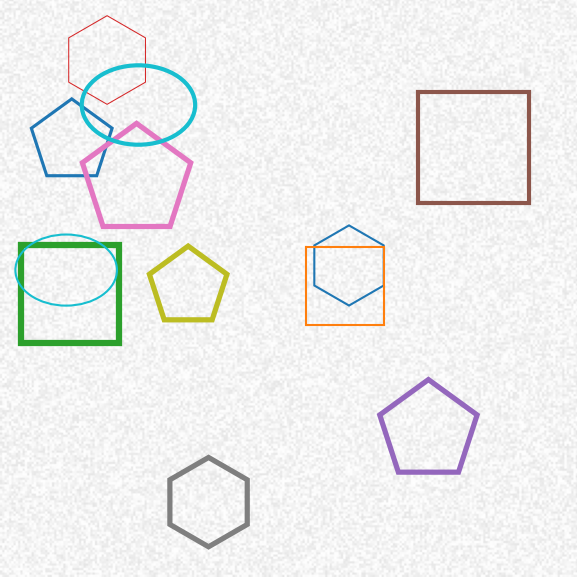[{"shape": "hexagon", "thickness": 1, "radius": 0.35, "center": [0.604, 0.539]}, {"shape": "pentagon", "thickness": 1.5, "radius": 0.37, "center": [0.124, 0.754]}, {"shape": "square", "thickness": 1, "radius": 0.34, "center": [0.597, 0.504]}, {"shape": "square", "thickness": 3, "radius": 0.43, "center": [0.121, 0.49]}, {"shape": "hexagon", "thickness": 0.5, "radius": 0.38, "center": [0.185, 0.895]}, {"shape": "pentagon", "thickness": 2.5, "radius": 0.44, "center": [0.742, 0.253]}, {"shape": "square", "thickness": 2, "radius": 0.48, "center": [0.82, 0.744]}, {"shape": "pentagon", "thickness": 2.5, "radius": 0.49, "center": [0.236, 0.687]}, {"shape": "hexagon", "thickness": 2.5, "radius": 0.39, "center": [0.361, 0.13]}, {"shape": "pentagon", "thickness": 2.5, "radius": 0.35, "center": [0.326, 0.502]}, {"shape": "oval", "thickness": 1, "radius": 0.44, "center": [0.115, 0.531]}, {"shape": "oval", "thickness": 2, "radius": 0.49, "center": [0.24, 0.817]}]